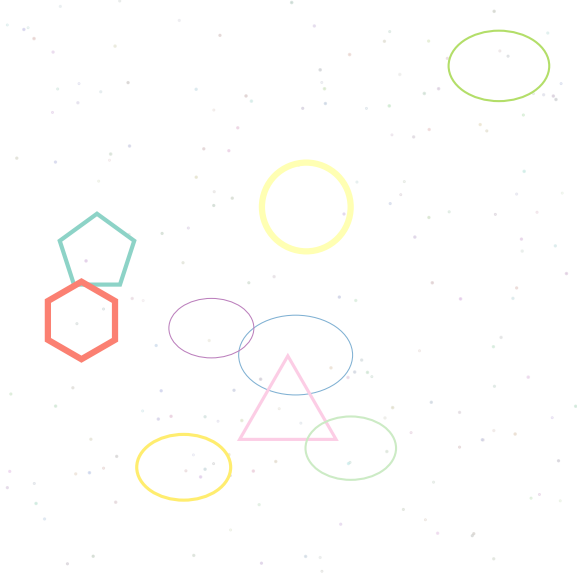[{"shape": "pentagon", "thickness": 2, "radius": 0.34, "center": [0.168, 0.561]}, {"shape": "circle", "thickness": 3, "radius": 0.38, "center": [0.53, 0.641]}, {"shape": "hexagon", "thickness": 3, "radius": 0.34, "center": [0.141, 0.444]}, {"shape": "oval", "thickness": 0.5, "radius": 0.49, "center": [0.512, 0.384]}, {"shape": "oval", "thickness": 1, "radius": 0.44, "center": [0.864, 0.885]}, {"shape": "triangle", "thickness": 1.5, "radius": 0.48, "center": [0.498, 0.286]}, {"shape": "oval", "thickness": 0.5, "radius": 0.37, "center": [0.366, 0.431]}, {"shape": "oval", "thickness": 1, "radius": 0.39, "center": [0.607, 0.223]}, {"shape": "oval", "thickness": 1.5, "radius": 0.41, "center": [0.318, 0.19]}]